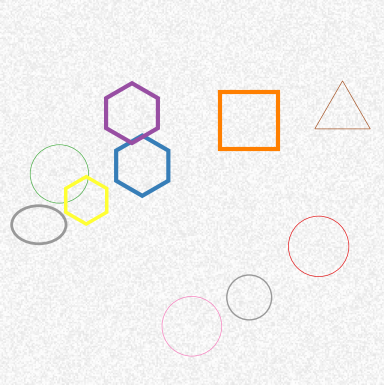[{"shape": "circle", "thickness": 0.5, "radius": 0.39, "center": [0.828, 0.36]}, {"shape": "hexagon", "thickness": 3, "radius": 0.39, "center": [0.369, 0.57]}, {"shape": "circle", "thickness": 0.5, "radius": 0.38, "center": [0.154, 0.548]}, {"shape": "hexagon", "thickness": 3, "radius": 0.39, "center": [0.343, 0.706]}, {"shape": "square", "thickness": 3, "radius": 0.37, "center": [0.647, 0.687]}, {"shape": "hexagon", "thickness": 2.5, "radius": 0.31, "center": [0.224, 0.48]}, {"shape": "triangle", "thickness": 0.5, "radius": 0.42, "center": [0.89, 0.707]}, {"shape": "circle", "thickness": 0.5, "radius": 0.39, "center": [0.498, 0.153]}, {"shape": "oval", "thickness": 2, "radius": 0.35, "center": [0.101, 0.416]}, {"shape": "circle", "thickness": 1, "radius": 0.29, "center": [0.647, 0.227]}]